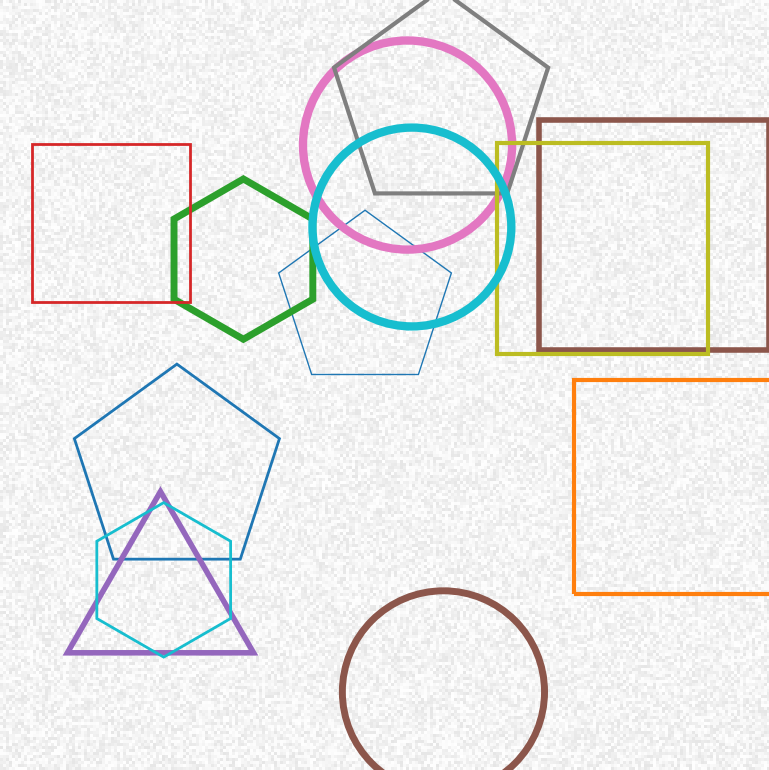[{"shape": "pentagon", "thickness": 1, "radius": 0.7, "center": [0.23, 0.387]}, {"shape": "pentagon", "thickness": 0.5, "radius": 0.59, "center": [0.474, 0.609]}, {"shape": "square", "thickness": 1.5, "radius": 0.69, "center": [0.885, 0.368]}, {"shape": "hexagon", "thickness": 2.5, "radius": 0.52, "center": [0.316, 0.663]}, {"shape": "square", "thickness": 1, "radius": 0.51, "center": [0.145, 0.711]}, {"shape": "triangle", "thickness": 2, "radius": 0.7, "center": [0.208, 0.222]}, {"shape": "square", "thickness": 2, "radius": 0.75, "center": [0.849, 0.694]}, {"shape": "circle", "thickness": 2.5, "radius": 0.66, "center": [0.576, 0.101]}, {"shape": "circle", "thickness": 3, "radius": 0.68, "center": [0.529, 0.812]}, {"shape": "pentagon", "thickness": 1.5, "radius": 0.73, "center": [0.573, 0.867]}, {"shape": "square", "thickness": 1.5, "radius": 0.69, "center": [0.783, 0.678]}, {"shape": "circle", "thickness": 3, "radius": 0.65, "center": [0.535, 0.705]}, {"shape": "hexagon", "thickness": 1, "radius": 0.5, "center": [0.213, 0.247]}]